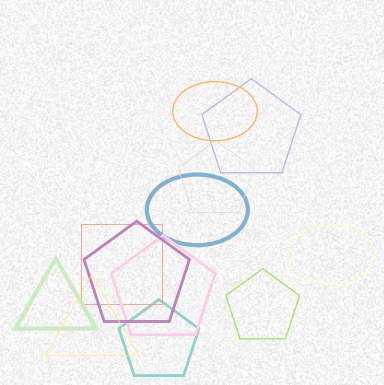[{"shape": "pentagon", "thickness": 2, "radius": 0.55, "center": [0.413, 0.113]}, {"shape": "oval", "thickness": 0.5, "radius": 0.56, "center": [0.862, 0.339]}, {"shape": "pentagon", "thickness": 1, "radius": 0.68, "center": [0.653, 0.66]}, {"shape": "square", "thickness": 0.5, "radius": 0.52, "center": [0.316, 0.315]}, {"shape": "oval", "thickness": 3, "radius": 0.66, "center": [0.513, 0.455]}, {"shape": "oval", "thickness": 1, "radius": 0.55, "center": [0.558, 0.711]}, {"shape": "pentagon", "thickness": 1, "radius": 0.5, "center": [0.682, 0.201]}, {"shape": "pentagon", "thickness": 2, "radius": 0.71, "center": [0.424, 0.246]}, {"shape": "pentagon", "thickness": 0.5, "radius": 0.52, "center": [0.561, 0.532]}, {"shape": "pentagon", "thickness": 2, "radius": 0.72, "center": [0.355, 0.281]}, {"shape": "triangle", "thickness": 3, "radius": 0.61, "center": [0.145, 0.207]}, {"shape": "triangle", "thickness": 0.5, "radius": 0.7, "center": [0.239, 0.147]}]